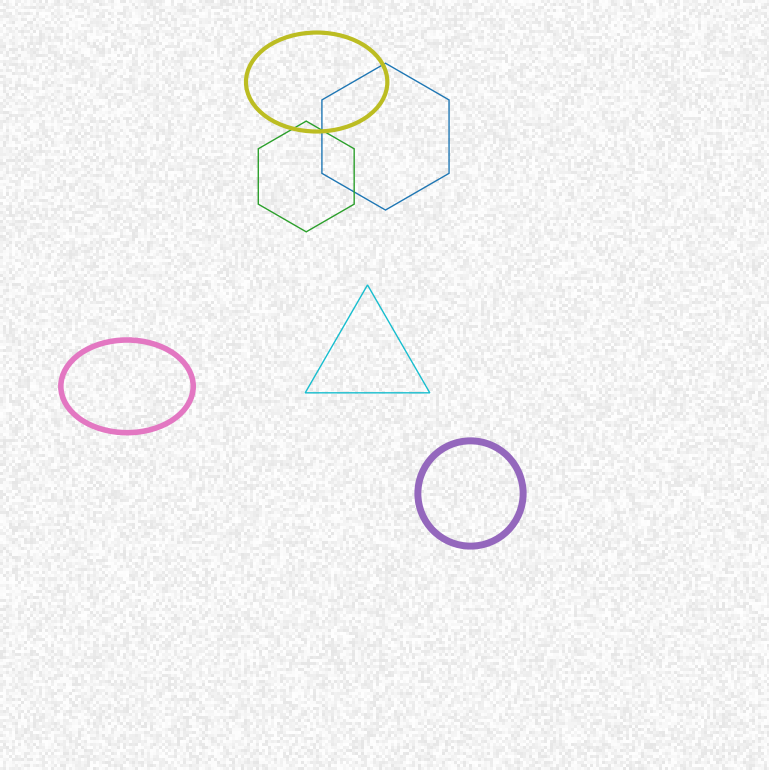[{"shape": "hexagon", "thickness": 0.5, "radius": 0.48, "center": [0.501, 0.823]}, {"shape": "hexagon", "thickness": 0.5, "radius": 0.36, "center": [0.398, 0.771]}, {"shape": "circle", "thickness": 2.5, "radius": 0.34, "center": [0.611, 0.359]}, {"shape": "oval", "thickness": 2, "radius": 0.43, "center": [0.165, 0.498]}, {"shape": "oval", "thickness": 1.5, "radius": 0.46, "center": [0.411, 0.893]}, {"shape": "triangle", "thickness": 0.5, "radius": 0.47, "center": [0.477, 0.537]}]